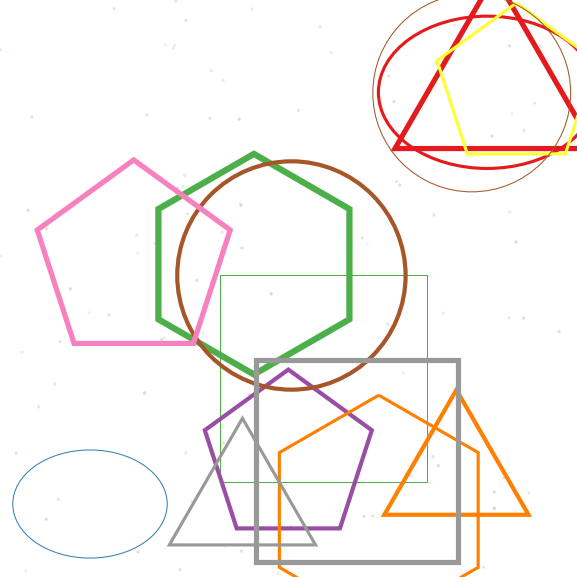[{"shape": "oval", "thickness": 1.5, "radius": 0.94, "center": [0.844, 0.839]}, {"shape": "triangle", "thickness": 2.5, "radius": 1.0, "center": [0.857, 0.842]}, {"shape": "oval", "thickness": 0.5, "radius": 0.67, "center": [0.156, 0.126]}, {"shape": "square", "thickness": 0.5, "radius": 0.9, "center": [0.56, 0.343]}, {"shape": "hexagon", "thickness": 3, "radius": 0.95, "center": [0.44, 0.542]}, {"shape": "pentagon", "thickness": 2, "radius": 0.76, "center": [0.499, 0.207]}, {"shape": "triangle", "thickness": 2, "radius": 0.72, "center": [0.79, 0.18]}, {"shape": "hexagon", "thickness": 1.5, "radius": 0.99, "center": [0.656, 0.116]}, {"shape": "pentagon", "thickness": 1.5, "radius": 0.72, "center": [0.894, 0.849]}, {"shape": "circle", "thickness": 0.5, "radius": 0.86, "center": [0.817, 0.838]}, {"shape": "circle", "thickness": 2, "radius": 0.99, "center": [0.505, 0.522]}, {"shape": "pentagon", "thickness": 2.5, "radius": 0.88, "center": [0.232, 0.547]}, {"shape": "triangle", "thickness": 1.5, "radius": 0.73, "center": [0.42, 0.129]}, {"shape": "square", "thickness": 2.5, "radius": 0.87, "center": [0.618, 0.201]}]